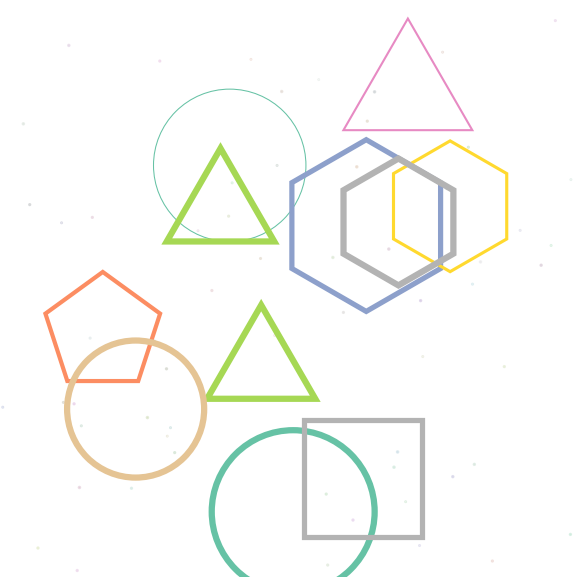[{"shape": "circle", "thickness": 0.5, "radius": 0.66, "center": [0.398, 0.713]}, {"shape": "circle", "thickness": 3, "radius": 0.71, "center": [0.508, 0.113]}, {"shape": "pentagon", "thickness": 2, "radius": 0.52, "center": [0.178, 0.424]}, {"shape": "hexagon", "thickness": 2.5, "radius": 0.74, "center": [0.634, 0.609]}, {"shape": "triangle", "thickness": 1, "radius": 0.64, "center": [0.706, 0.838]}, {"shape": "triangle", "thickness": 3, "radius": 0.54, "center": [0.452, 0.363]}, {"shape": "triangle", "thickness": 3, "radius": 0.54, "center": [0.382, 0.635]}, {"shape": "hexagon", "thickness": 1.5, "radius": 0.57, "center": [0.779, 0.642]}, {"shape": "circle", "thickness": 3, "radius": 0.59, "center": [0.235, 0.291]}, {"shape": "square", "thickness": 2.5, "radius": 0.51, "center": [0.628, 0.171]}, {"shape": "hexagon", "thickness": 3, "radius": 0.55, "center": [0.69, 0.615]}]